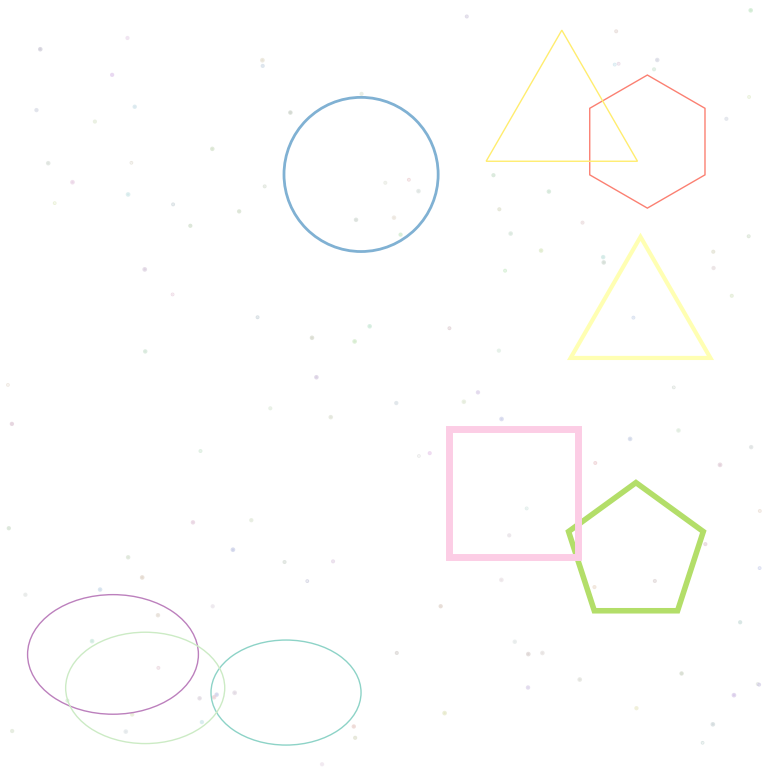[{"shape": "oval", "thickness": 0.5, "radius": 0.49, "center": [0.371, 0.101]}, {"shape": "triangle", "thickness": 1.5, "radius": 0.52, "center": [0.832, 0.588]}, {"shape": "hexagon", "thickness": 0.5, "radius": 0.43, "center": [0.841, 0.816]}, {"shape": "circle", "thickness": 1, "radius": 0.5, "center": [0.469, 0.773]}, {"shape": "pentagon", "thickness": 2, "radius": 0.46, "center": [0.826, 0.281]}, {"shape": "square", "thickness": 2.5, "radius": 0.42, "center": [0.667, 0.36]}, {"shape": "oval", "thickness": 0.5, "radius": 0.55, "center": [0.147, 0.15]}, {"shape": "oval", "thickness": 0.5, "radius": 0.52, "center": [0.189, 0.107]}, {"shape": "triangle", "thickness": 0.5, "radius": 0.57, "center": [0.73, 0.847]}]